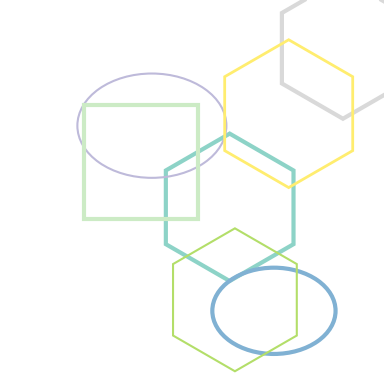[{"shape": "hexagon", "thickness": 3, "radius": 0.96, "center": [0.597, 0.462]}, {"shape": "oval", "thickness": 1.5, "radius": 0.97, "center": [0.395, 0.674]}, {"shape": "oval", "thickness": 3, "radius": 0.8, "center": [0.712, 0.193]}, {"shape": "hexagon", "thickness": 1.5, "radius": 0.93, "center": [0.61, 0.221]}, {"shape": "hexagon", "thickness": 3, "radius": 0.92, "center": [0.891, 0.875]}, {"shape": "square", "thickness": 3, "radius": 0.74, "center": [0.365, 0.58]}, {"shape": "hexagon", "thickness": 2, "radius": 0.96, "center": [0.75, 0.705]}]